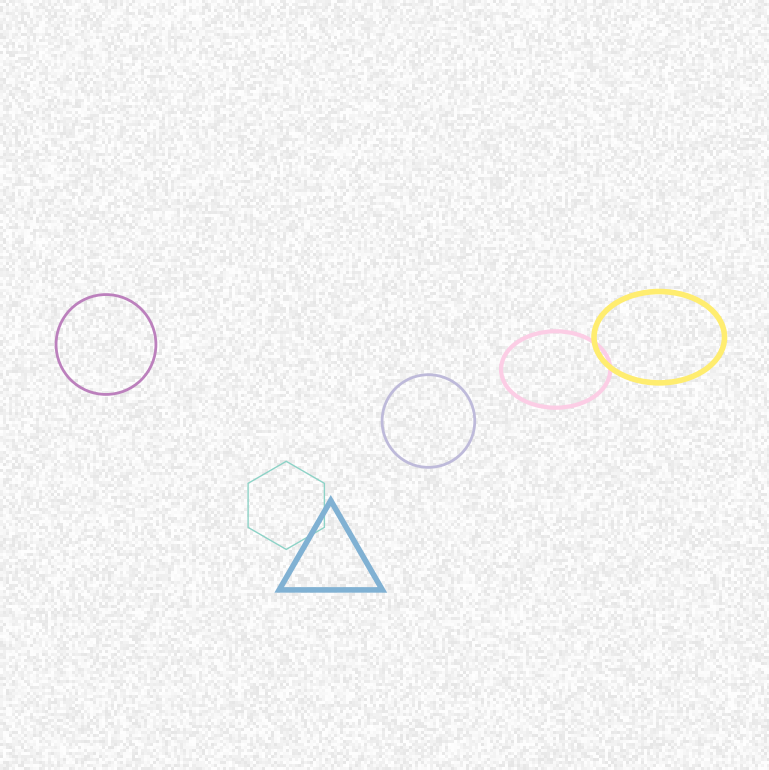[{"shape": "hexagon", "thickness": 0.5, "radius": 0.29, "center": [0.372, 0.344]}, {"shape": "circle", "thickness": 1, "radius": 0.3, "center": [0.556, 0.453]}, {"shape": "triangle", "thickness": 2, "radius": 0.39, "center": [0.43, 0.273]}, {"shape": "oval", "thickness": 1.5, "radius": 0.35, "center": [0.722, 0.52]}, {"shape": "circle", "thickness": 1, "radius": 0.32, "center": [0.138, 0.553]}, {"shape": "oval", "thickness": 2, "radius": 0.42, "center": [0.856, 0.562]}]